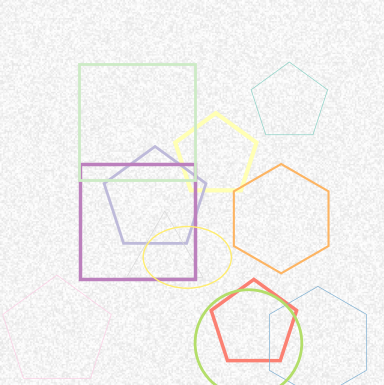[{"shape": "pentagon", "thickness": 0.5, "radius": 0.52, "center": [0.752, 0.734]}, {"shape": "pentagon", "thickness": 3, "radius": 0.55, "center": [0.561, 0.595]}, {"shape": "pentagon", "thickness": 2, "radius": 0.7, "center": [0.403, 0.48]}, {"shape": "pentagon", "thickness": 2.5, "radius": 0.58, "center": [0.659, 0.158]}, {"shape": "hexagon", "thickness": 0.5, "radius": 0.73, "center": [0.826, 0.111]}, {"shape": "hexagon", "thickness": 1.5, "radius": 0.71, "center": [0.73, 0.432]}, {"shape": "circle", "thickness": 2, "radius": 0.69, "center": [0.645, 0.109]}, {"shape": "pentagon", "thickness": 0.5, "radius": 0.74, "center": [0.148, 0.137]}, {"shape": "triangle", "thickness": 0.5, "radius": 0.57, "center": [0.428, 0.337]}, {"shape": "square", "thickness": 2.5, "radius": 0.75, "center": [0.357, 0.424]}, {"shape": "square", "thickness": 2, "radius": 0.75, "center": [0.355, 0.683]}, {"shape": "oval", "thickness": 1, "radius": 0.57, "center": [0.486, 0.332]}]